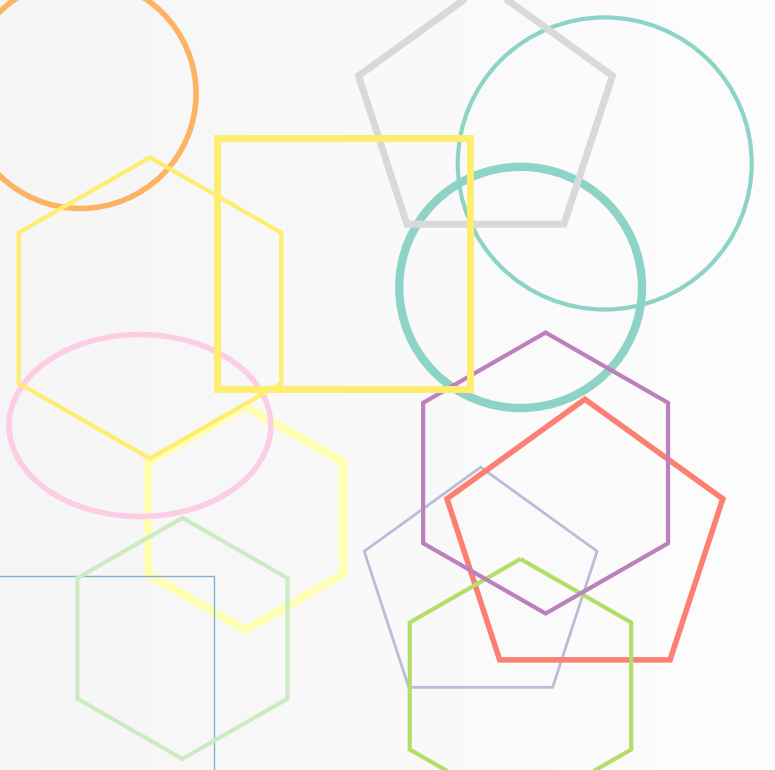[{"shape": "circle", "thickness": 1.5, "radius": 0.95, "center": [0.78, 0.788]}, {"shape": "circle", "thickness": 3, "radius": 0.78, "center": [0.672, 0.627]}, {"shape": "hexagon", "thickness": 3, "radius": 0.73, "center": [0.317, 0.327]}, {"shape": "pentagon", "thickness": 1, "radius": 0.79, "center": [0.62, 0.235]}, {"shape": "pentagon", "thickness": 2, "radius": 0.94, "center": [0.755, 0.294]}, {"shape": "square", "thickness": 0.5, "radius": 0.72, "center": [0.132, 0.108]}, {"shape": "circle", "thickness": 2, "radius": 0.75, "center": [0.104, 0.878]}, {"shape": "hexagon", "thickness": 1.5, "radius": 0.82, "center": [0.672, 0.109]}, {"shape": "oval", "thickness": 2, "radius": 0.84, "center": [0.181, 0.447]}, {"shape": "pentagon", "thickness": 2.5, "radius": 0.86, "center": [0.626, 0.848]}, {"shape": "hexagon", "thickness": 1.5, "radius": 0.91, "center": [0.704, 0.386]}, {"shape": "hexagon", "thickness": 1.5, "radius": 0.78, "center": [0.235, 0.171]}, {"shape": "hexagon", "thickness": 1.5, "radius": 0.98, "center": [0.194, 0.6]}, {"shape": "square", "thickness": 2.5, "radius": 0.81, "center": [0.443, 0.658]}]